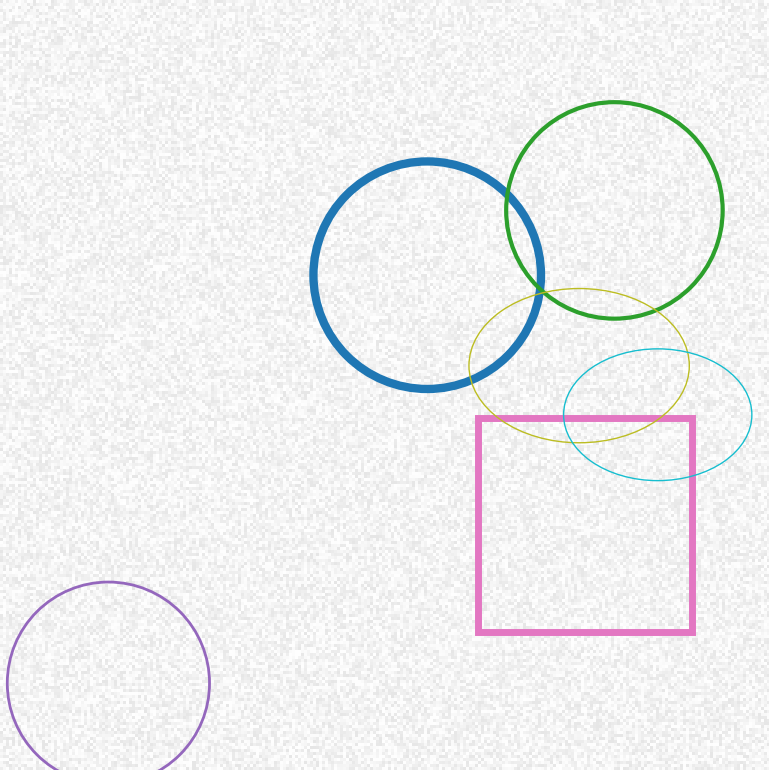[{"shape": "circle", "thickness": 3, "radius": 0.74, "center": [0.555, 0.643]}, {"shape": "circle", "thickness": 1.5, "radius": 0.7, "center": [0.798, 0.727]}, {"shape": "circle", "thickness": 1, "radius": 0.66, "center": [0.141, 0.113]}, {"shape": "square", "thickness": 2.5, "radius": 0.7, "center": [0.76, 0.319]}, {"shape": "oval", "thickness": 0.5, "radius": 0.72, "center": [0.752, 0.525]}, {"shape": "oval", "thickness": 0.5, "radius": 0.61, "center": [0.854, 0.461]}]